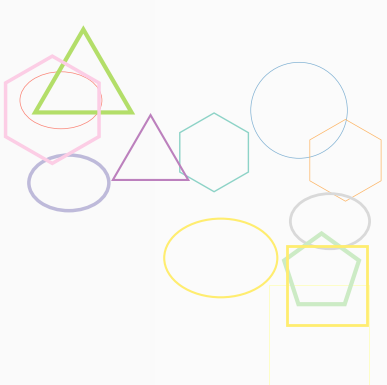[{"shape": "hexagon", "thickness": 1, "radius": 0.51, "center": [0.552, 0.604]}, {"shape": "square", "thickness": 0.5, "radius": 0.65, "center": [0.824, 0.129]}, {"shape": "oval", "thickness": 2.5, "radius": 0.52, "center": [0.178, 0.525]}, {"shape": "oval", "thickness": 0.5, "radius": 0.53, "center": [0.157, 0.74]}, {"shape": "circle", "thickness": 0.5, "radius": 0.62, "center": [0.772, 0.713]}, {"shape": "hexagon", "thickness": 0.5, "radius": 0.53, "center": [0.892, 0.584]}, {"shape": "triangle", "thickness": 3, "radius": 0.72, "center": [0.215, 0.78]}, {"shape": "hexagon", "thickness": 2.5, "radius": 0.7, "center": [0.135, 0.715]}, {"shape": "oval", "thickness": 2, "radius": 0.51, "center": [0.852, 0.425]}, {"shape": "triangle", "thickness": 1.5, "radius": 0.56, "center": [0.389, 0.589]}, {"shape": "pentagon", "thickness": 3, "radius": 0.51, "center": [0.83, 0.292]}, {"shape": "square", "thickness": 2, "radius": 0.51, "center": [0.844, 0.258]}, {"shape": "oval", "thickness": 1.5, "radius": 0.73, "center": [0.57, 0.33]}]